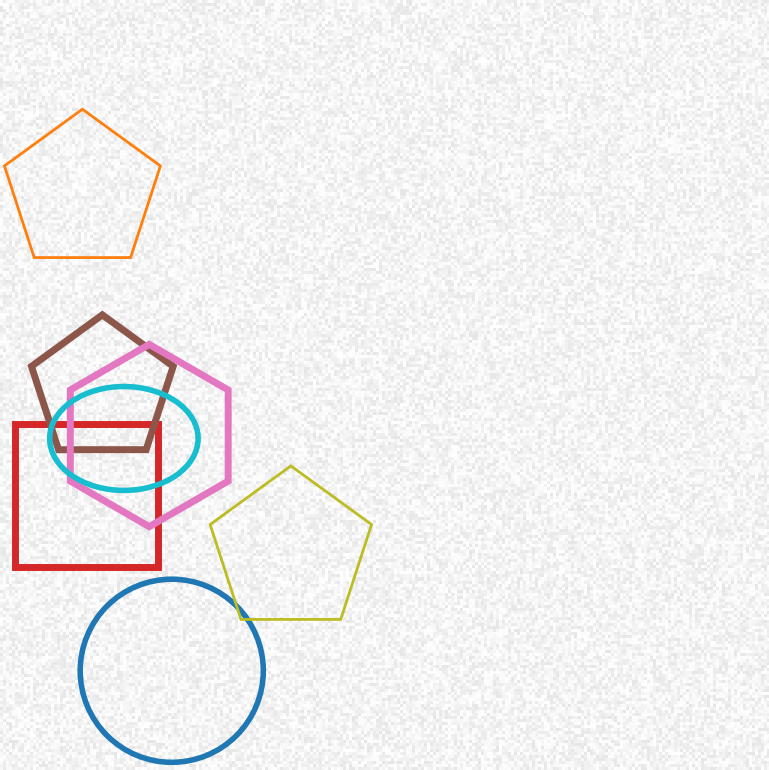[{"shape": "circle", "thickness": 2, "radius": 0.59, "center": [0.223, 0.129]}, {"shape": "pentagon", "thickness": 1, "radius": 0.53, "center": [0.107, 0.752]}, {"shape": "square", "thickness": 2.5, "radius": 0.46, "center": [0.112, 0.356]}, {"shape": "pentagon", "thickness": 2.5, "radius": 0.48, "center": [0.133, 0.494]}, {"shape": "hexagon", "thickness": 2.5, "radius": 0.59, "center": [0.194, 0.434]}, {"shape": "pentagon", "thickness": 1, "radius": 0.55, "center": [0.378, 0.285]}, {"shape": "oval", "thickness": 2, "radius": 0.48, "center": [0.161, 0.431]}]